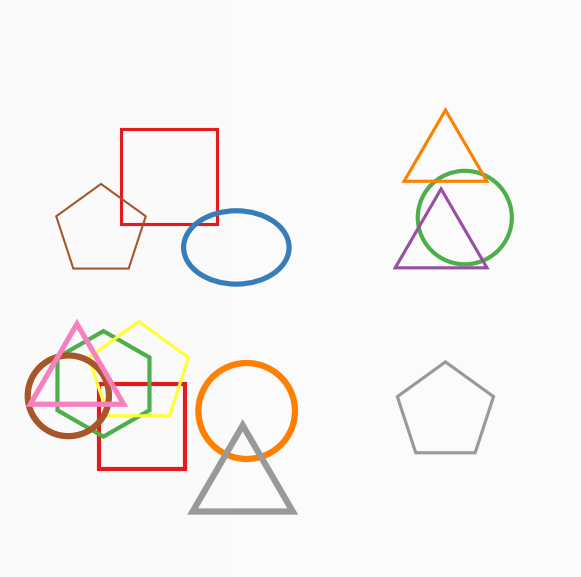[{"shape": "square", "thickness": 2, "radius": 0.37, "center": [0.245, 0.261]}, {"shape": "square", "thickness": 1.5, "radius": 0.41, "center": [0.291, 0.694]}, {"shape": "oval", "thickness": 2.5, "radius": 0.45, "center": [0.407, 0.571]}, {"shape": "hexagon", "thickness": 2, "radius": 0.46, "center": [0.178, 0.334]}, {"shape": "circle", "thickness": 2, "radius": 0.4, "center": [0.8, 0.622]}, {"shape": "triangle", "thickness": 1.5, "radius": 0.46, "center": [0.759, 0.581]}, {"shape": "circle", "thickness": 3, "radius": 0.42, "center": [0.424, 0.287]}, {"shape": "triangle", "thickness": 1.5, "radius": 0.41, "center": [0.766, 0.726]}, {"shape": "pentagon", "thickness": 1.5, "radius": 0.45, "center": [0.239, 0.352]}, {"shape": "pentagon", "thickness": 1, "radius": 0.4, "center": [0.174, 0.6]}, {"shape": "circle", "thickness": 3, "radius": 0.35, "center": [0.118, 0.314]}, {"shape": "triangle", "thickness": 2.5, "radius": 0.46, "center": [0.132, 0.346]}, {"shape": "pentagon", "thickness": 1.5, "radius": 0.43, "center": [0.766, 0.285]}, {"shape": "triangle", "thickness": 3, "radius": 0.5, "center": [0.418, 0.163]}]